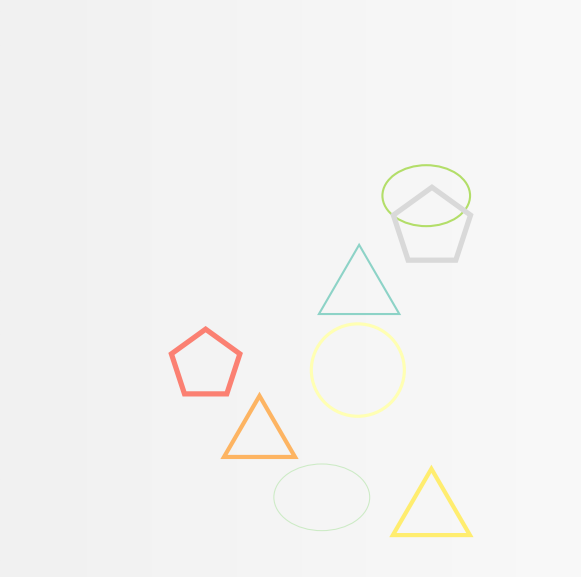[{"shape": "triangle", "thickness": 1, "radius": 0.4, "center": [0.618, 0.495]}, {"shape": "circle", "thickness": 1.5, "radius": 0.4, "center": [0.616, 0.358]}, {"shape": "pentagon", "thickness": 2.5, "radius": 0.31, "center": [0.354, 0.367]}, {"shape": "triangle", "thickness": 2, "radius": 0.35, "center": [0.446, 0.243]}, {"shape": "oval", "thickness": 1, "radius": 0.38, "center": [0.733, 0.66]}, {"shape": "pentagon", "thickness": 2.5, "radius": 0.35, "center": [0.743, 0.605]}, {"shape": "oval", "thickness": 0.5, "radius": 0.41, "center": [0.554, 0.138]}, {"shape": "triangle", "thickness": 2, "radius": 0.38, "center": [0.742, 0.111]}]